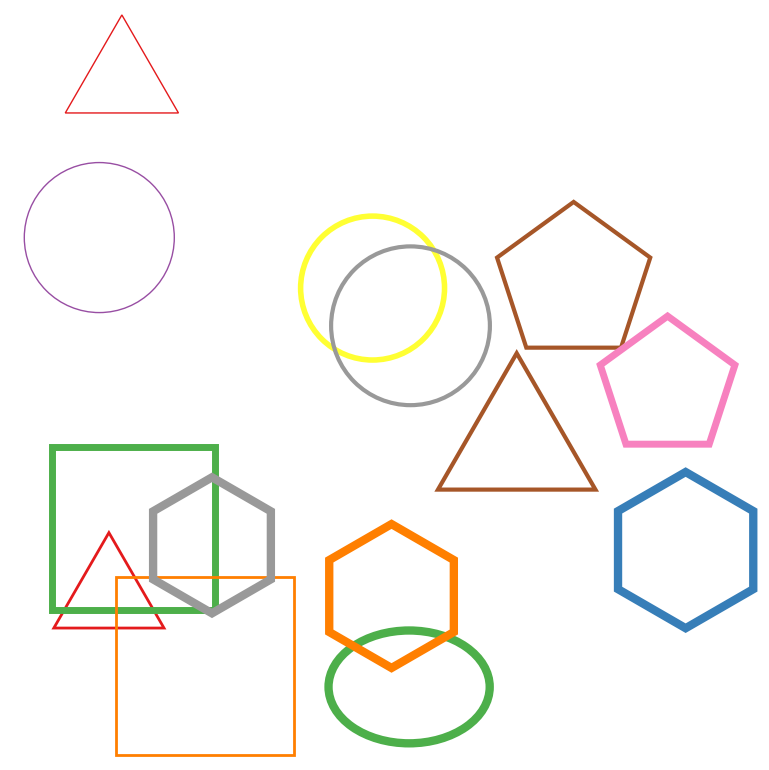[{"shape": "triangle", "thickness": 0.5, "radius": 0.42, "center": [0.158, 0.896]}, {"shape": "triangle", "thickness": 1, "radius": 0.41, "center": [0.141, 0.226]}, {"shape": "hexagon", "thickness": 3, "radius": 0.51, "center": [0.89, 0.286]}, {"shape": "oval", "thickness": 3, "radius": 0.52, "center": [0.531, 0.108]}, {"shape": "square", "thickness": 2.5, "radius": 0.53, "center": [0.173, 0.314]}, {"shape": "circle", "thickness": 0.5, "radius": 0.49, "center": [0.129, 0.691]}, {"shape": "hexagon", "thickness": 3, "radius": 0.47, "center": [0.508, 0.226]}, {"shape": "square", "thickness": 1, "radius": 0.58, "center": [0.266, 0.135]}, {"shape": "circle", "thickness": 2, "radius": 0.47, "center": [0.484, 0.626]}, {"shape": "pentagon", "thickness": 1.5, "radius": 0.52, "center": [0.745, 0.633]}, {"shape": "triangle", "thickness": 1.5, "radius": 0.59, "center": [0.671, 0.423]}, {"shape": "pentagon", "thickness": 2.5, "radius": 0.46, "center": [0.867, 0.498]}, {"shape": "circle", "thickness": 1.5, "radius": 0.52, "center": [0.533, 0.577]}, {"shape": "hexagon", "thickness": 3, "radius": 0.44, "center": [0.275, 0.292]}]